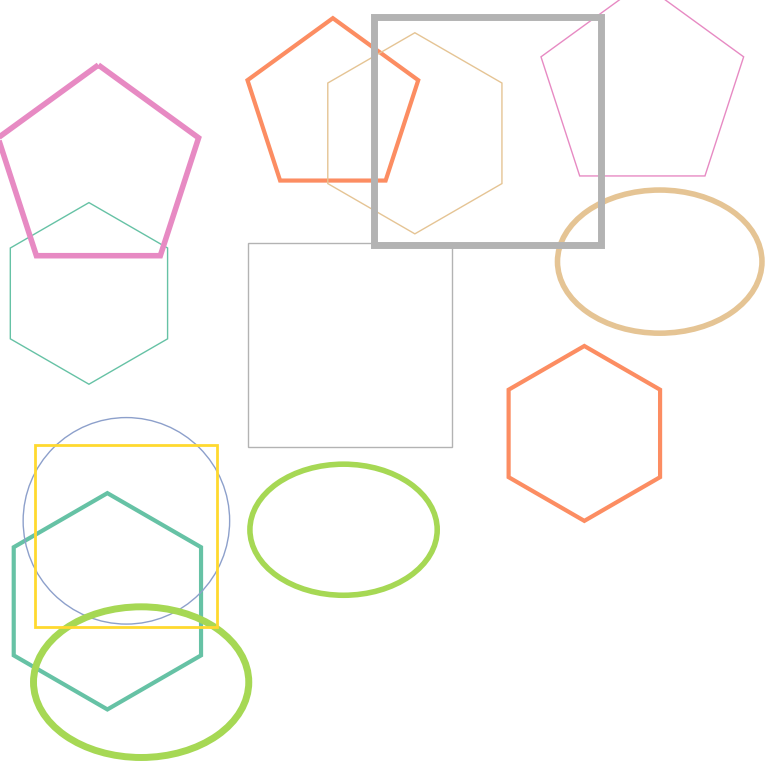[{"shape": "hexagon", "thickness": 1.5, "radius": 0.7, "center": [0.139, 0.219]}, {"shape": "hexagon", "thickness": 0.5, "radius": 0.59, "center": [0.116, 0.619]}, {"shape": "pentagon", "thickness": 1.5, "radius": 0.58, "center": [0.432, 0.86]}, {"shape": "hexagon", "thickness": 1.5, "radius": 0.57, "center": [0.759, 0.437]}, {"shape": "circle", "thickness": 0.5, "radius": 0.67, "center": [0.164, 0.324]}, {"shape": "pentagon", "thickness": 2, "radius": 0.68, "center": [0.128, 0.779]}, {"shape": "pentagon", "thickness": 0.5, "radius": 0.69, "center": [0.834, 0.883]}, {"shape": "oval", "thickness": 2.5, "radius": 0.7, "center": [0.183, 0.114]}, {"shape": "oval", "thickness": 2, "radius": 0.61, "center": [0.446, 0.312]}, {"shape": "square", "thickness": 1, "radius": 0.59, "center": [0.164, 0.304]}, {"shape": "oval", "thickness": 2, "radius": 0.66, "center": [0.857, 0.66]}, {"shape": "hexagon", "thickness": 0.5, "radius": 0.65, "center": [0.539, 0.827]}, {"shape": "square", "thickness": 2.5, "radius": 0.74, "center": [0.633, 0.83]}, {"shape": "square", "thickness": 0.5, "radius": 0.66, "center": [0.455, 0.552]}]